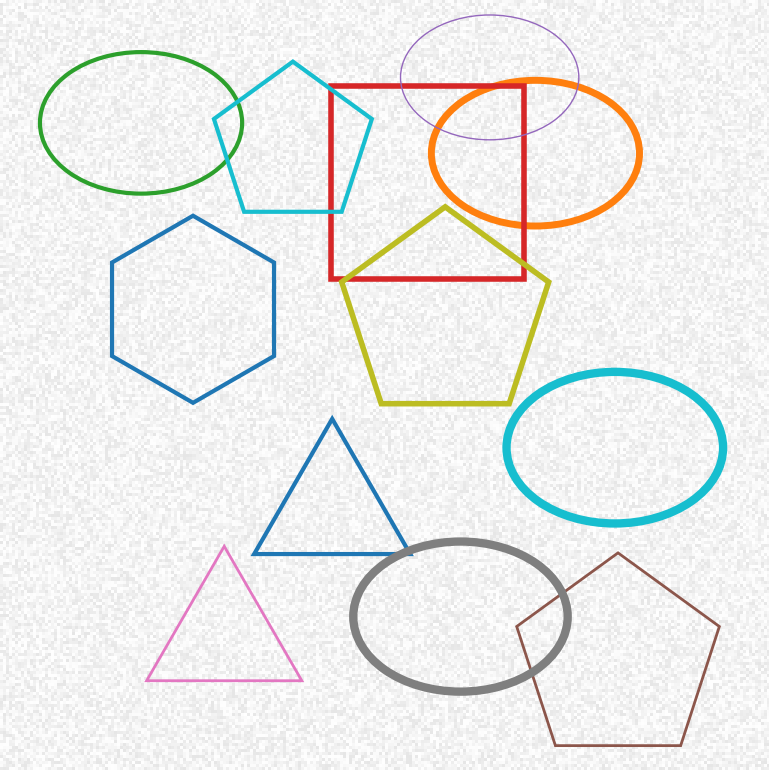[{"shape": "hexagon", "thickness": 1.5, "radius": 0.61, "center": [0.251, 0.598]}, {"shape": "triangle", "thickness": 1.5, "radius": 0.59, "center": [0.431, 0.339]}, {"shape": "oval", "thickness": 2.5, "radius": 0.68, "center": [0.695, 0.801]}, {"shape": "oval", "thickness": 1.5, "radius": 0.66, "center": [0.183, 0.84]}, {"shape": "square", "thickness": 2, "radius": 0.63, "center": [0.556, 0.763]}, {"shape": "oval", "thickness": 0.5, "radius": 0.58, "center": [0.636, 0.899]}, {"shape": "pentagon", "thickness": 1, "radius": 0.69, "center": [0.803, 0.144]}, {"shape": "triangle", "thickness": 1, "radius": 0.58, "center": [0.291, 0.174]}, {"shape": "oval", "thickness": 3, "radius": 0.7, "center": [0.598, 0.199]}, {"shape": "pentagon", "thickness": 2, "radius": 0.71, "center": [0.578, 0.59]}, {"shape": "oval", "thickness": 3, "radius": 0.7, "center": [0.798, 0.419]}, {"shape": "pentagon", "thickness": 1.5, "radius": 0.54, "center": [0.38, 0.812]}]